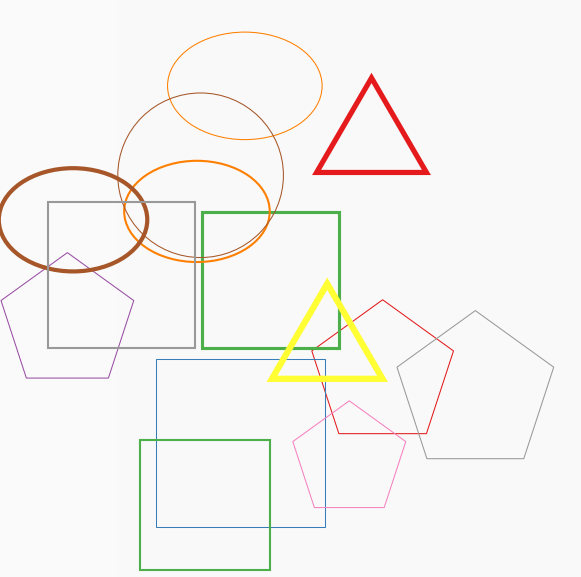[{"shape": "pentagon", "thickness": 0.5, "radius": 0.64, "center": [0.658, 0.352]}, {"shape": "triangle", "thickness": 2.5, "radius": 0.55, "center": [0.639, 0.755]}, {"shape": "square", "thickness": 0.5, "radius": 0.73, "center": [0.414, 0.232]}, {"shape": "square", "thickness": 1.5, "radius": 0.59, "center": [0.466, 0.514]}, {"shape": "square", "thickness": 1, "radius": 0.56, "center": [0.353, 0.124]}, {"shape": "pentagon", "thickness": 0.5, "radius": 0.6, "center": [0.116, 0.442]}, {"shape": "oval", "thickness": 1, "radius": 0.63, "center": [0.339, 0.633]}, {"shape": "oval", "thickness": 0.5, "radius": 0.66, "center": [0.421, 0.85]}, {"shape": "triangle", "thickness": 3, "radius": 0.55, "center": [0.563, 0.398]}, {"shape": "circle", "thickness": 0.5, "radius": 0.71, "center": [0.345, 0.696]}, {"shape": "oval", "thickness": 2, "radius": 0.64, "center": [0.126, 0.619]}, {"shape": "pentagon", "thickness": 0.5, "radius": 0.51, "center": [0.601, 0.203]}, {"shape": "square", "thickness": 1, "radius": 0.63, "center": [0.209, 0.523]}, {"shape": "pentagon", "thickness": 0.5, "radius": 0.71, "center": [0.818, 0.32]}]